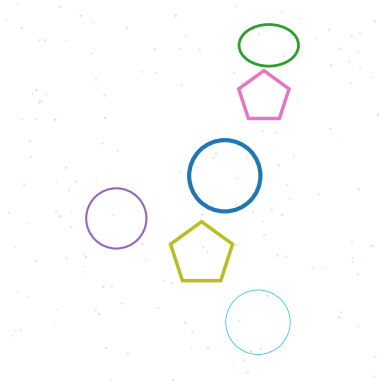[{"shape": "circle", "thickness": 3, "radius": 0.46, "center": [0.584, 0.543]}, {"shape": "oval", "thickness": 2, "radius": 0.39, "center": [0.698, 0.882]}, {"shape": "circle", "thickness": 1.5, "radius": 0.39, "center": [0.302, 0.433]}, {"shape": "pentagon", "thickness": 2.5, "radius": 0.34, "center": [0.685, 0.748]}, {"shape": "pentagon", "thickness": 2.5, "radius": 0.42, "center": [0.524, 0.34]}, {"shape": "circle", "thickness": 0.5, "radius": 0.42, "center": [0.67, 0.163]}]